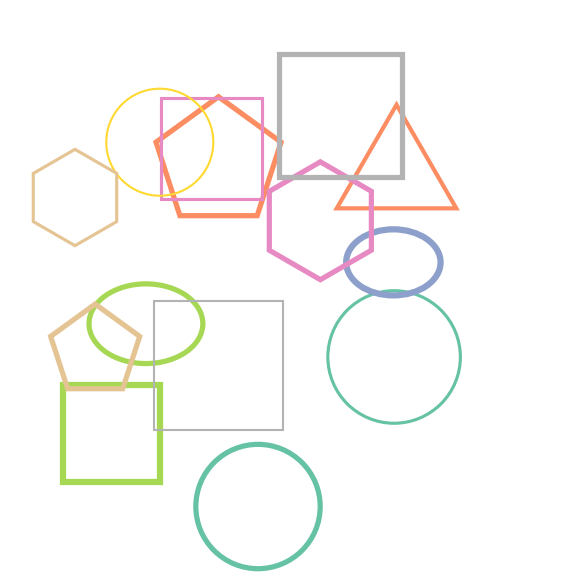[{"shape": "circle", "thickness": 2.5, "radius": 0.54, "center": [0.447, 0.122]}, {"shape": "circle", "thickness": 1.5, "radius": 0.57, "center": [0.682, 0.381]}, {"shape": "pentagon", "thickness": 2.5, "radius": 0.57, "center": [0.378, 0.718]}, {"shape": "triangle", "thickness": 2, "radius": 0.6, "center": [0.687, 0.698]}, {"shape": "oval", "thickness": 3, "radius": 0.41, "center": [0.681, 0.545]}, {"shape": "square", "thickness": 1.5, "radius": 0.44, "center": [0.366, 0.742]}, {"shape": "hexagon", "thickness": 2.5, "radius": 0.51, "center": [0.555, 0.617]}, {"shape": "oval", "thickness": 2.5, "radius": 0.49, "center": [0.253, 0.439]}, {"shape": "square", "thickness": 3, "radius": 0.42, "center": [0.194, 0.248]}, {"shape": "circle", "thickness": 1, "radius": 0.46, "center": [0.277, 0.753]}, {"shape": "hexagon", "thickness": 1.5, "radius": 0.42, "center": [0.13, 0.657]}, {"shape": "pentagon", "thickness": 2.5, "radius": 0.41, "center": [0.165, 0.392]}, {"shape": "square", "thickness": 2.5, "radius": 0.53, "center": [0.59, 0.799]}, {"shape": "square", "thickness": 1, "radius": 0.56, "center": [0.379, 0.366]}]